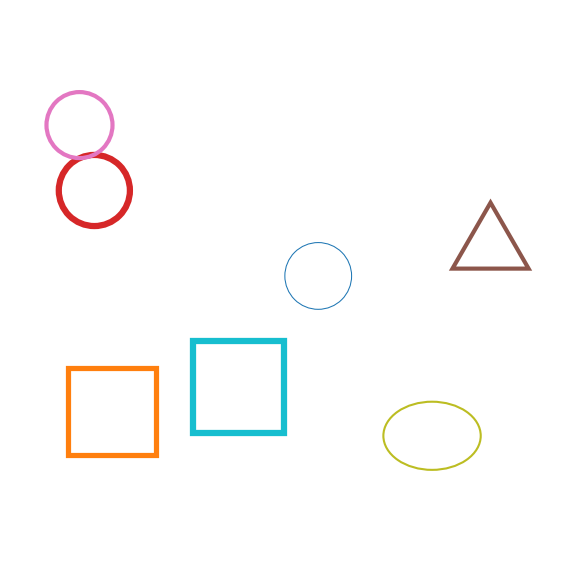[{"shape": "circle", "thickness": 0.5, "radius": 0.29, "center": [0.551, 0.521]}, {"shape": "square", "thickness": 2.5, "radius": 0.38, "center": [0.194, 0.287]}, {"shape": "circle", "thickness": 3, "radius": 0.31, "center": [0.163, 0.669]}, {"shape": "triangle", "thickness": 2, "radius": 0.38, "center": [0.849, 0.572]}, {"shape": "circle", "thickness": 2, "radius": 0.29, "center": [0.138, 0.783]}, {"shape": "oval", "thickness": 1, "radius": 0.42, "center": [0.748, 0.245]}, {"shape": "square", "thickness": 3, "radius": 0.4, "center": [0.413, 0.329]}]